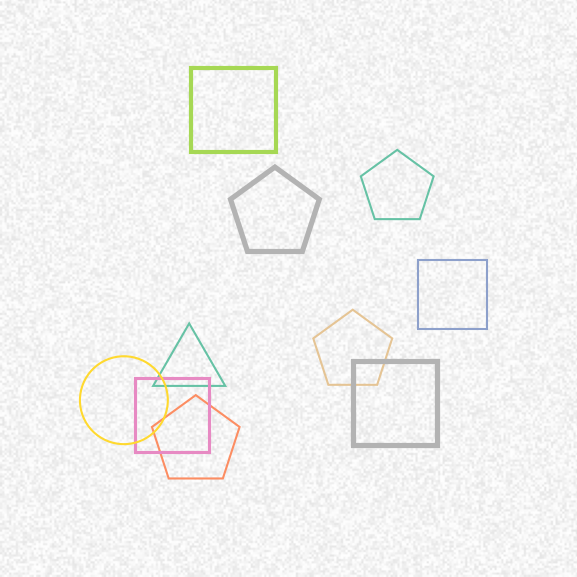[{"shape": "pentagon", "thickness": 1, "radius": 0.33, "center": [0.688, 0.673]}, {"shape": "triangle", "thickness": 1, "radius": 0.36, "center": [0.328, 0.367]}, {"shape": "pentagon", "thickness": 1, "radius": 0.4, "center": [0.339, 0.235]}, {"shape": "square", "thickness": 1, "radius": 0.3, "center": [0.784, 0.49]}, {"shape": "square", "thickness": 1.5, "radius": 0.32, "center": [0.298, 0.281]}, {"shape": "square", "thickness": 2, "radius": 0.36, "center": [0.404, 0.808]}, {"shape": "circle", "thickness": 1, "radius": 0.38, "center": [0.215, 0.306]}, {"shape": "pentagon", "thickness": 1, "radius": 0.36, "center": [0.611, 0.391]}, {"shape": "pentagon", "thickness": 2.5, "radius": 0.4, "center": [0.476, 0.629]}, {"shape": "square", "thickness": 2.5, "radius": 0.36, "center": [0.684, 0.301]}]